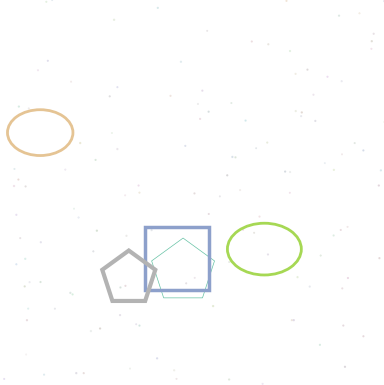[{"shape": "pentagon", "thickness": 0.5, "radius": 0.43, "center": [0.476, 0.296]}, {"shape": "square", "thickness": 2.5, "radius": 0.41, "center": [0.46, 0.329]}, {"shape": "oval", "thickness": 2, "radius": 0.48, "center": [0.687, 0.353]}, {"shape": "oval", "thickness": 2, "radius": 0.43, "center": [0.104, 0.656]}, {"shape": "pentagon", "thickness": 3, "radius": 0.36, "center": [0.335, 0.277]}]